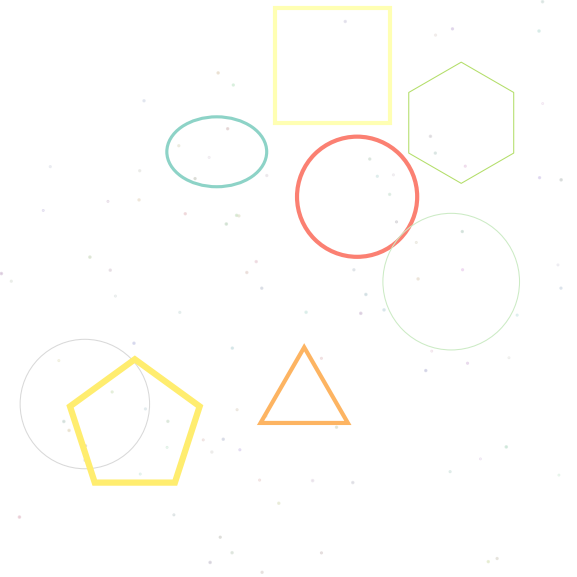[{"shape": "oval", "thickness": 1.5, "radius": 0.43, "center": [0.375, 0.736]}, {"shape": "square", "thickness": 2, "radius": 0.5, "center": [0.576, 0.885]}, {"shape": "circle", "thickness": 2, "radius": 0.52, "center": [0.618, 0.658]}, {"shape": "triangle", "thickness": 2, "radius": 0.44, "center": [0.527, 0.31]}, {"shape": "hexagon", "thickness": 0.5, "radius": 0.52, "center": [0.799, 0.787]}, {"shape": "circle", "thickness": 0.5, "radius": 0.56, "center": [0.147, 0.3]}, {"shape": "circle", "thickness": 0.5, "radius": 0.59, "center": [0.781, 0.511]}, {"shape": "pentagon", "thickness": 3, "radius": 0.59, "center": [0.233, 0.259]}]